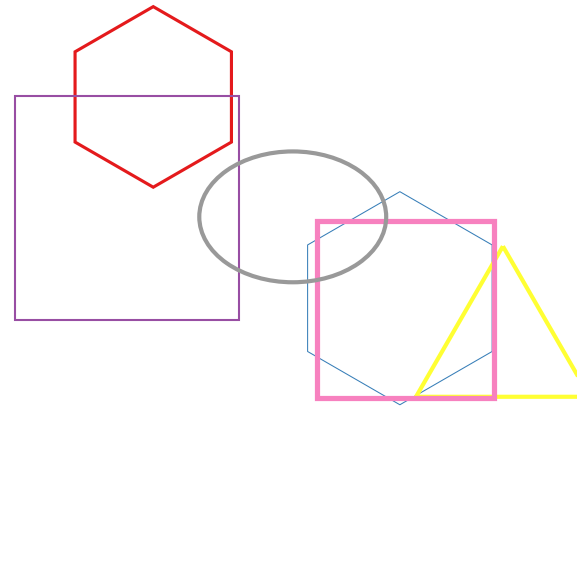[{"shape": "hexagon", "thickness": 1.5, "radius": 0.78, "center": [0.265, 0.831]}, {"shape": "hexagon", "thickness": 0.5, "radius": 0.92, "center": [0.692, 0.483]}, {"shape": "square", "thickness": 1, "radius": 0.97, "center": [0.22, 0.639]}, {"shape": "triangle", "thickness": 2, "radius": 0.87, "center": [0.871, 0.399]}, {"shape": "square", "thickness": 2.5, "radius": 0.77, "center": [0.702, 0.463]}, {"shape": "oval", "thickness": 2, "radius": 0.81, "center": [0.507, 0.624]}]